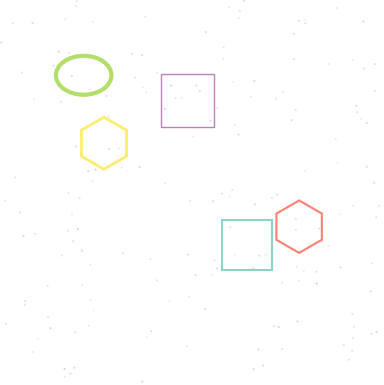[{"shape": "square", "thickness": 1.5, "radius": 0.32, "center": [0.641, 0.364]}, {"shape": "hexagon", "thickness": 1.5, "radius": 0.34, "center": [0.777, 0.411]}, {"shape": "oval", "thickness": 3, "radius": 0.36, "center": [0.217, 0.804]}, {"shape": "square", "thickness": 1, "radius": 0.34, "center": [0.487, 0.738]}, {"shape": "hexagon", "thickness": 2, "radius": 0.34, "center": [0.27, 0.628]}]